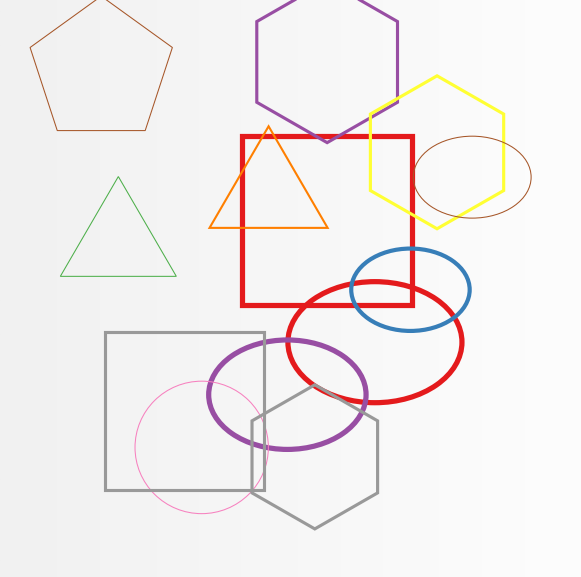[{"shape": "square", "thickness": 2.5, "radius": 0.73, "center": [0.563, 0.617]}, {"shape": "oval", "thickness": 2.5, "radius": 0.75, "center": [0.645, 0.407]}, {"shape": "oval", "thickness": 2, "radius": 0.51, "center": [0.706, 0.497]}, {"shape": "triangle", "thickness": 0.5, "radius": 0.58, "center": [0.204, 0.578]}, {"shape": "hexagon", "thickness": 1.5, "radius": 0.7, "center": [0.563, 0.892]}, {"shape": "oval", "thickness": 2.5, "radius": 0.68, "center": [0.494, 0.316]}, {"shape": "triangle", "thickness": 1, "radius": 0.59, "center": [0.462, 0.663]}, {"shape": "hexagon", "thickness": 1.5, "radius": 0.66, "center": [0.752, 0.735]}, {"shape": "pentagon", "thickness": 0.5, "radius": 0.64, "center": [0.174, 0.877]}, {"shape": "oval", "thickness": 0.5, "radius": 0.51, "center": [0.812, 0.692]}, {"shape": "circle", "thickness": 0.5, "radius": 0.57, "center": [0.347, 0.224]}, {"shape": "hexagon", "thickness": 1.5, "radius": 0.62, "center": [0.542, 0.208]}, {"shape": "square", "thickness": 1.5, "radius": 0.68, "center": [0.318, 0.288]}]